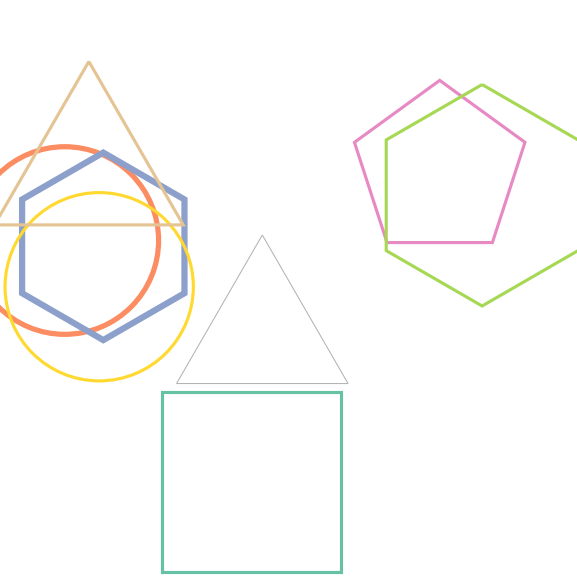[{"shape": "square", "thickness": 1.5, "radius": 0.78, "center": [0.436, 0.165]}, {"shape": "circle", "thickness": 2.5, "radius": 0.81, "center": [0.112, 0.583]}, {"shape": "hexagon", "thickness": 3, "radius": 0.81, "center": [0.179, 0.573]}, {"shape": "pentagon", "thickness": 1.5, "radius": 0.78, "center": [0.761, 0.705]}, {"shape": "hexagon", "thickness": 1.5, "radius": 0.96, "center": [0.835, 0.661]}, {"shape": "circle", "thickness": 1.5, "radius": 0.82, "center": [0.172, 0.503]}, {"shape": "triangle", "thickness": 1.5, "radius": 0.94, "center": [0.154, 0.704]}, {"shape": "triangle", "thickness": 0.5, "radius": 0.86, "center": [0.454, 0.421]}]